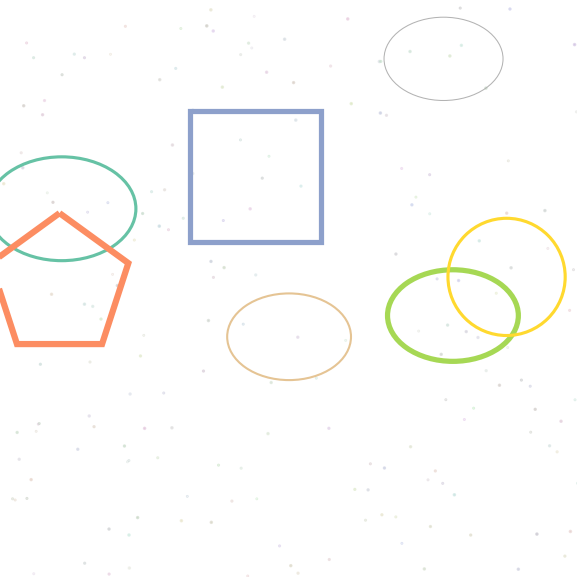[{"shape": "oval", "thickness": 1.5, "radius": 0.64, "center": [0.107, 0.638]}, {"shape": "pentagon", "thickness": 3, "radius": 0.63, "center": [0.103, 0.505]}, {"shape": "square", "thickness": 2.5, "radius": 0.57, "center": [0.443, 0.693]}, {"shape": "oval", "thickness": 2.5, "radius": 0.57, "center": [0.784, 0.453]}, {"shape": "circle", "thickness": 1.5, "radius": 0.51, "center": [0.877, 0.52]}, {"shape": "oval", "thickness": 1, "radius": 0.54, "center": [0.501, 0.416]}, {"shape": "oval", "thickness": 0.5, "radius": 0.52, "center": [0.768, 0.897]}]